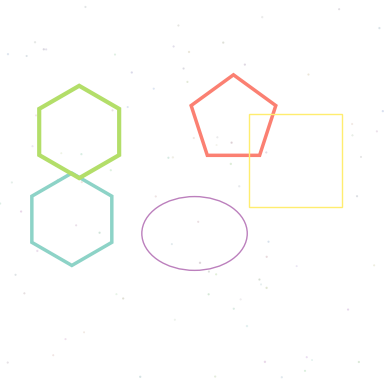[{"shape": "hexagon", "thickness": 2.5, "radius": 0.6, "center": [0.187, 0.43]}, {"shape": "pentagon", "thickness": 2.5, "radius": 0.58, "center": [0.606, 0.69]}, {"shape": "hexagon", "thickness": 3, "radius": 0.6, "center": [0.206, 0.657]}, {"shape": "oval", "thickness": 1, "radius": 0.68, "center": [0.505, 0.394]}, {"shape": "square", "thickness": 1, "radius": 0.6, "center": [0.767, 0.584]}]